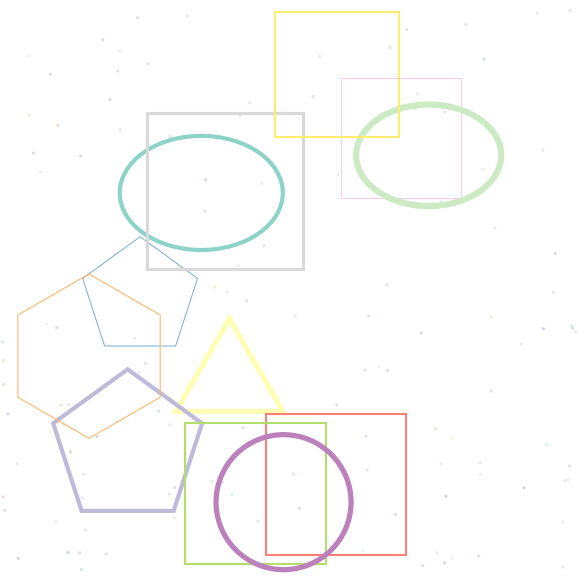[{"shape": "oval", "thickness": 2, "radius": 0.71, "center": [0.349, 0.665]}, {"shape": "triangle", "thickness": 2.5, "radius": 0.53, "center": [0.397, 0.34]}, {"shape": "pentagon", "thickness": 2, "radius": 0.68, "center": [0.221, 0.224]}, {"shape": "square", "thickness": 1, "radius": 0.61, "center": [0.582, 0.161]}, {"shape": "pentagon", "thickness": 0.5, "radius": 0.52, "center": [0.243, 0.485]}, {"shape": "hexagon", "thickness": 0.5, "radius": 0.71, "center": [0.154, 0.382]}, {"shape": "square", "thickness": 1, "radius": 0.61, "center": [0.442, 0.145]}, {"shape": "square", "thickness": 0.5, "radius": 0.52, "center": [0.694, 0.76]}, {"shape": "square", "thickness": 1.5, "radius": 0.68, "center": [0.389, 0.668]}, {"shape": "circle", "thickness": 2.5, "radius": 0.58, "center": [0.491, 0.13]}, {"shape": "oval", "thickness": 3, "radius": 0.63, "center": [0.742, 0.73]}, {"shape": "square", "thickness": 1, "radius": 0.54, "center": [0.583, 0.87]}]